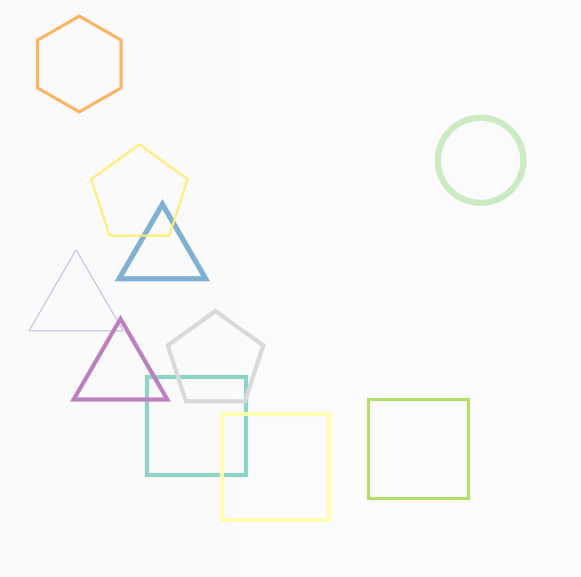[{"shape": "square", "thickness": 2, "radius": 0.42, "center": [0.338, 0.261]}, {"shape": "square", "thickness": 2, "radius": 0.46, "center": [0.474, 0.191]}, {"shape": "triangle", "thickness": 0.5, "radius": 0.47, "center": [0.131, 0.473]}, {"shape": "triangle", "thickness": 2.5, "radius": 0.43, "center": [0.279, 0.559]}, {"shape": "hexagon", "thickness": 1.5, "radius": 0.41, "center": [0.136, 0.888]}, {"shape": "square", "thickness": 1.5, "radius": 0.43, "center": [0.719, 0.223]}, {"shape": "pentagon", "thickness": 2, "radius": 0.43, "center": [0.371, 0.374]}, {"shape": "triangle", "thickness": 2, "radius": 0.47, "center": [0.207, 0.354]}, {"shape": "circle", "thickness": 3, "radius": 0.37, "center": [0.827, 0.722]}, {"shape": "pentagon", "thickness": 1, "radius": 0.44, "center": [0.24, 0.662]}]